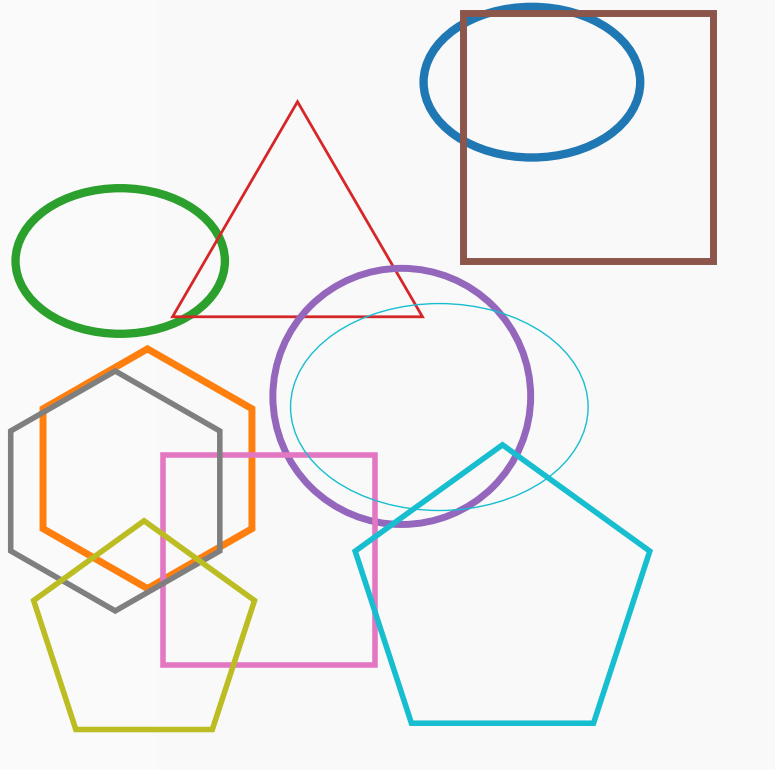[{"shape": "oval", "thickness": 3, "radius": 0.7, "center": [0.686, 0.893]}, {"shape": "hexagon", "thickness": 2.5, "radius": 0.78, "center": [0.19, 0.391]}, {"shape": "oval", "thickness": 3, "radius": 0.68, "center": [0.155, 0.661]}, {"shape": "triangle", "thickness": 1, "radius": 0.93, "center": [0.384, 0.682]}, {"shape": "circle", "thickness": 2.5, "radius": 0.83, "center": [0.518, 0.485]}, {"shape": "square", "thickness": 2.5, "radius": 0.81, "center": [0.759, 0.822]}, {"shape": "square", "thickness": 2, "radius": 0.68, "center": [0.347, 0.273]}, {"shape": "hexagon", "thickness": 2, "radius": 0.78, "center": [0.149, 0.362]}, {"shape": "pentagon", "thickness": 2, "radius": 0.75, "center": [0.186, 0.174]}, {"shape": "pentagon", "thickness": 2, "radius": 1.0, "center": [0.648, 0.222]}, {"shape": "oval", "thickness": 0.5, "radius": 0.96, "center": [0.567, 0.471]}]